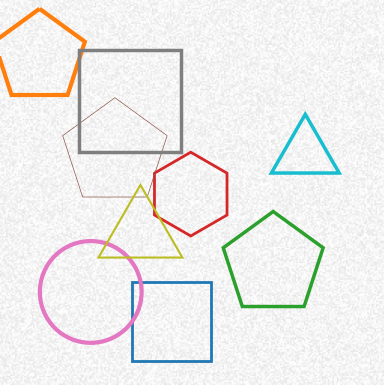[{"shape": "square", "thickness": 2, "radius": 0.51, "center": [0.444, 0.165]}, {"shape": "pentagon", "thickness": 3, "radius": 0.62, "center": [0.103, 0.853]}, {"shape": "pentagon", "thickness": 2.5, "radius": 0.68, "center": [0.71, 0.314]}, {"shape": "hexagon", "thickness": 2, "radius": 0.54, "center": [0.495, 0.496]}, {"shape": "pentagon", "thickness": 0.5, "radius": 0.71, "center": [0.298, 0.604]}, {"shape": "circle", "thickness": 3, "radius": 0.66, "center": [0.236, 0.242]}, {"shape": "square", "thickness": 2.5, "radius": 0.66, "center": [0.338, 0.738]}, {"shape": "triangle", "thickness": 1.5, "radius": 0.63, "center": [0.365, 0.394]}, {"shape": "triangle", "thickness": 2.5, "radius": 0.51, "center": [0.793, 0.601]}]